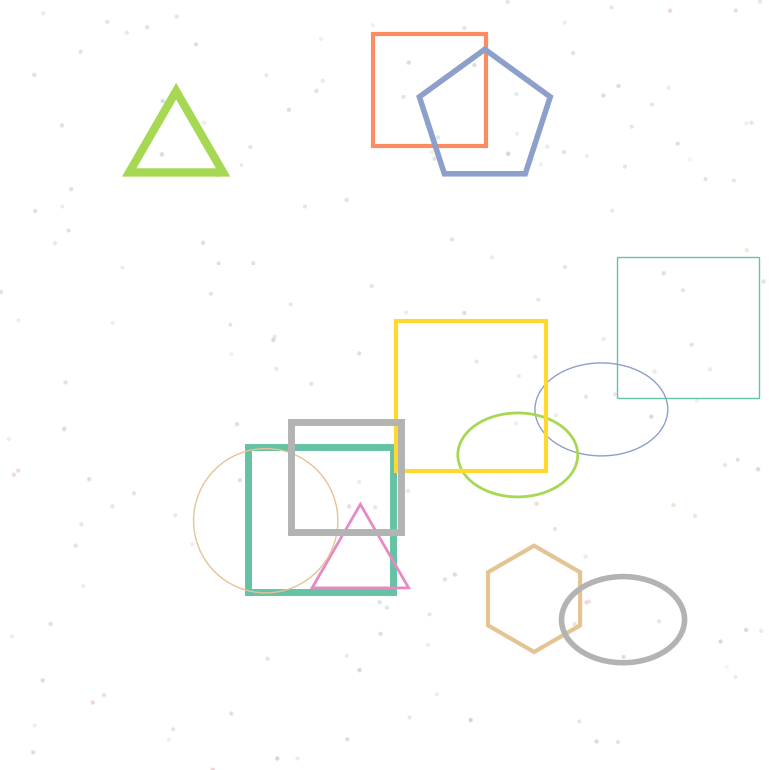[{"shape": "square", "thickness": 2.5, "radius": 0.47, "center": [0.416, 0.326]}, {"shape": "square", "thickness": 0.5, "radius": 0.46, "center": [0.893, 0.575]}, {"shape": "square", "thickness": 1.5, "radius": 0.36, "center": [0.558, 0.883]}, {"shape": "pentagon", "thickness": 2, "radius": 0.45, "center": [0.63, 0.847]}, {"shape": "oval", "thickness": 0.5, "radius": 0.43, "center": [0.781, 0.468]}, {"shape": "triangle", "thickness": 1, "radius": 0.36, "center": [0.468, 0.273]}, {"shape": "oval", "thickness": 1, "radius": 0.39, "center": [0.672, 0.409]}, {"shape": "triangle", "thickness": 3, "radius": 0.35, "center": [0.229, 0.811]}, {"shape": "square", "thickness": 1.5, "radius": 0.49, "center": [0.611, 0.486]}, {"shape": "circle", "thickness": 0.5, "radius": 0.47, "center": [0.345, 0.324]}, {"shape": "hexagon", "thickness": 1.5, "radius": 0.35, "center": [0.694, 0.222]}, {"shape": "square", "thickness": 2.5, "radius": 0.36, "center": [0.449, 0.381]}, {"shape": "oval", "thickness": 2, "radius": 0.4, "center": [0.809, 0.195]}]